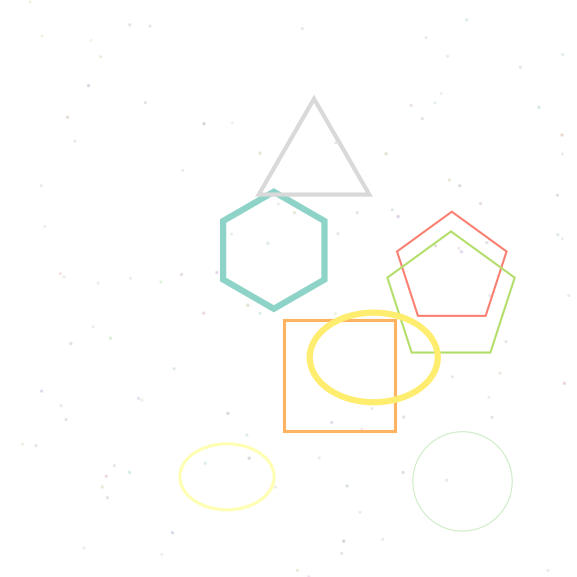[{"shape": "hexagon", "thickness": 3, "radius": 0.51, "center": [0.474, 0.566]}, {"shape": "oval", "thickness": 1.5, "radius": 0.41, "center": [0.393, 0.173]}, {"shape": "pentagon", "thickness": 1, "radius": 0.5, "center": [0.782, 0.533]}, {"shape": "square", "thickness": 1.5, "radius": 0.48, "center": [0.588, 0.349]}, {"shape": "pentagon", "thickness": 1, "radius": 0.58, "center": [0.781, 0.482]}, {"shape": "triangle", "thickness": 2, "radius": 0.55, "center": [0.544, 0.717]}, {"shape": "circle", "thickness": 0.5, "radius": 0.43, "center": [0.801, 0.166]}, {"shape": "oval", "thickness": 3, "radius": 0.55, "center": [0.647, 0.38]}]